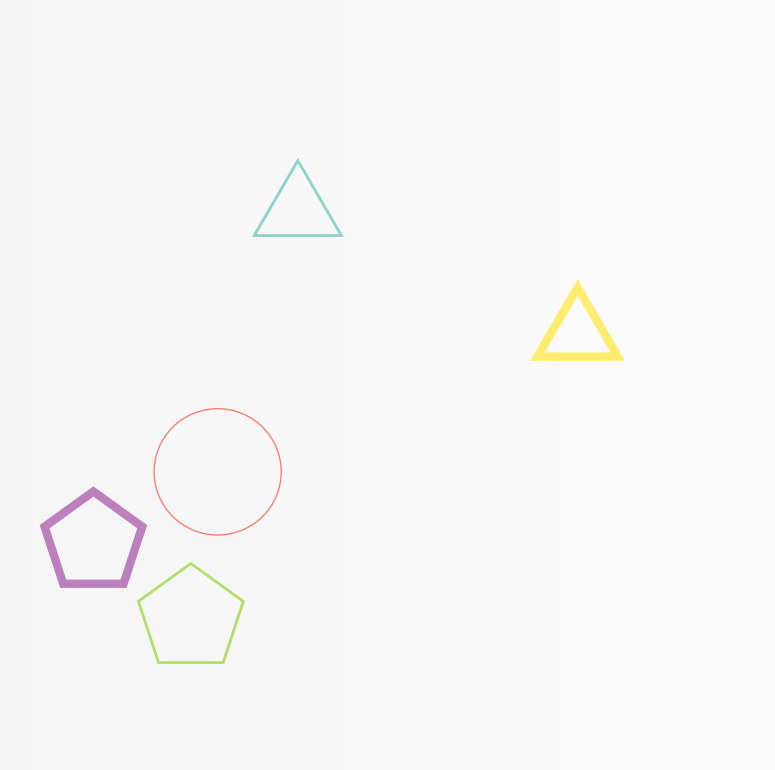[{"shape": "triangle", "thickness": 1, "radius": 0.32, "center": [0.384, 0.727]}, {"shape": "circle", "thickness": 0.5, "radius": 0.41, "center": [0.281, 0.387]}, {"shape": "pentagon", "thickness": 1, "radius": 0.36, "center": [0.246, 0.197]}, {"shape": "pentagon", "thickness": 3, "radius": 0.33, "center": [0.121, 0.296]}, {"shape": "triangle", "thickness": 3, "radius": 0.3, "center": [0.745, 0.567]}]